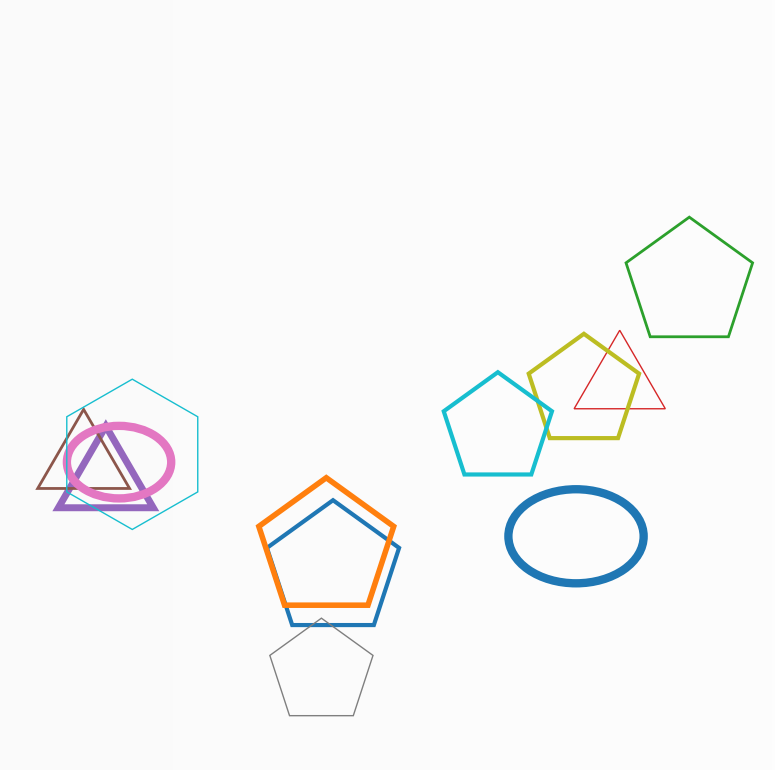[{"shape": "pentagon", "thickness": 1.5, "radius": 0.45, "center": [0.43, 0.261]}, {"shape": "oval", "thickness": 3, "radius": 0.44, "center": [0.743, 0.304]}, {"shape": "pentagon", "thickness": 2, "radius": 0.46, "center": [0.421, 0.288]}, {"shape": "pentagon", "thickness": 1, "radius": 0.43, "center": [0.889, 0.632]}, {"shape": "triangle", "thickness": 0.5, "radius": 0.34, "center": [0.8, 0.503]}, {"shape": "triangle", "thickness": 2.5, "radius": 0.35, "center": [0.137, 0.376]}, {"shape": "triangle", "thickness": 1, "radius": 0.34, "center": [0.108, 0.4]}, {"shape": "oval", "thickness": 3, "radius": 0.34, "center": [0.154, 0.4]}, {"shape": "pentagon", "thickness": 0.5, "radius": 0.35, "center": [0.415, 0.127]}, {"shape": "pentagon", "thickness": 1.5, "radius": 0.37, "center": [0.753, 0.492]}, {"shape": "pentagon", "thickness": 1.5, "radius": 0.37, "center": [0.642, 0.443]}, {"shape": "hexagon", "thickness": 0.5, "radius": 0.49, "center": [0.171, 0.41]}]